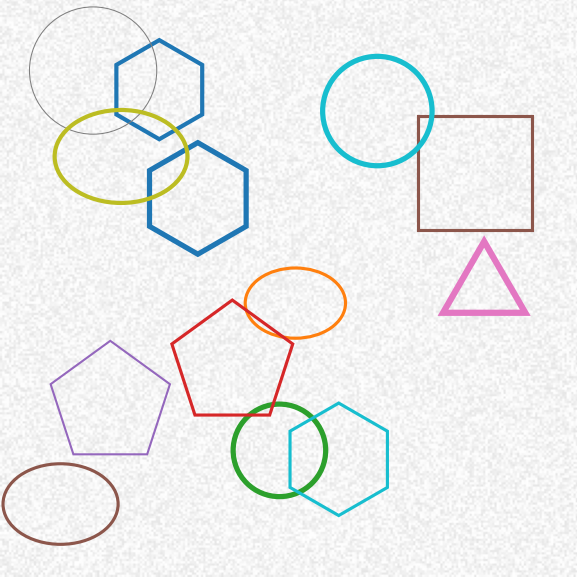[{"shape": "hexagon", "thickness": 2.5, "radius": 0.48, "center": [0.343, 0.656]}, {"shape": "hexagon", "thickness": 2, "radius": 0.43, "center": [0.276, 0.844]}, {"shape": "oval", "thickness": 1.5, "radius": 0.43, "center": [0.511, 0.474]}, {"shape": "circle", "thickness": 2.5, "radius": 0.4, "center": [0.484, 0.219]}, {"shape": "pentagon", "thickness": 1.5, "radius": 0.55, "center": [0.402, 0.369]}, {"shape": "pentagon", "thickness": 1, "radius": 0.54, "center": [0.191, 0.3]}, {"shape": "square", "thickness": 1.5, "radius": 0.49, "center": [0.822, 0.7]}, {"shape": "oval", "thickness": 1.5, "radius": 0.5, "center": [0.105, 0.126]}, {"shape": "triangle", "thickness": 3, "radius": 0.41, "center": [0.838, 0.499]}, {"shape": "circle", "thickness": 0.5, "radius": 0.55, "center": [0.161, 0.877]}, {"shape": "oval", "thickness": 2, "radius": 0.57, "center": [0.21, 0.728]}, {"shape": "hexagon", "thickness": 1.5, "radius": 0.49, "center": [0.587, 0.204]}, {"shape": "circle", "thickness": 2.5, "radius": 0.47, "center": [0.653, 0.807]}]